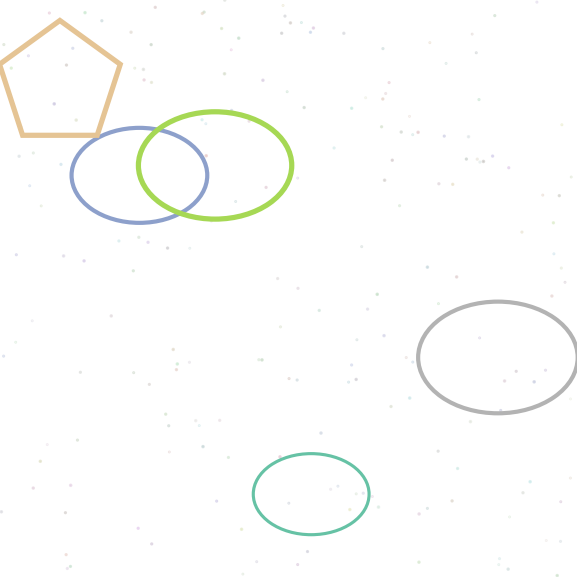[{"shape": "oval", "thickness": 1.5, "radius": 0.5, "center": [0.539, 0.143]}, {"shape": "oval", "thickness": 2, "radius": 0.59, "center": [0.241, 0.695]}, {"shape": "oval", "thickness": 2.5, "radius": 0.66, "center": [0.372, 0.713]}, {"shape": "pentagon", "thickness": 2.5, "radius": 0.55, "center": [0.104, 0.854]}, {"shape": "oval", "thickness": 2, "radius": 0.69, "center": [0.862, 0.38]}]